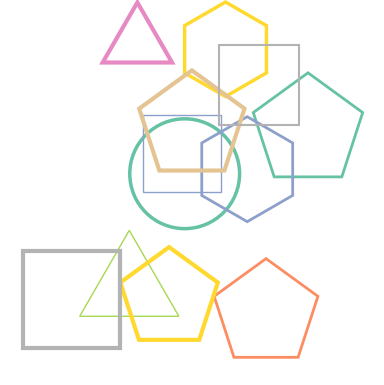[{"shape": "circle", "thickness": 2.5, "radius": 0.71, "center": [0.48, 0.549]}, {"shape": "pentagon", "thickness": 2, "radius": 0.75, "center": [0.8, 0.661]}, {"shape": "pentagon", "thickness": 2, "radius": 0.71, "center": [0.691, 0.187]}, {"shape": "hexagon", "thickness": 2, "radius": 0.68, "center": [0.642, 0.561]}, {"shape": "square", "thickness": 1, "radius": 0.5, "center": [0.473, 0.601]}, {"shape": "triangle", "thickness": 3, "radius": 0.52, "center": [0.357, 0.89]}, {"shape": "triangle", "thickness": 1, "radius": 0.74, "center": [0.336, 0.253]}, {"shape": "pentagon", "thickness": 3, "radius": 0.67, "center": [0.439, 0.225]}, {"shape": "hexagon", "thickness": 2.5, "radius": 0.61, "center": [0.586, 0.872]}, {"shape": "pentagon", "thickness": 3, "radius": 0.72, "center": [0.498, 0.673]}, {"shape": "square", "thickness": 3, "radius": 0.63, "center": [0.186, 0.222]}, {"shape": "square", "thickness": 1.5, "radius": 0.52, "center": [0.672, 0.779]}]